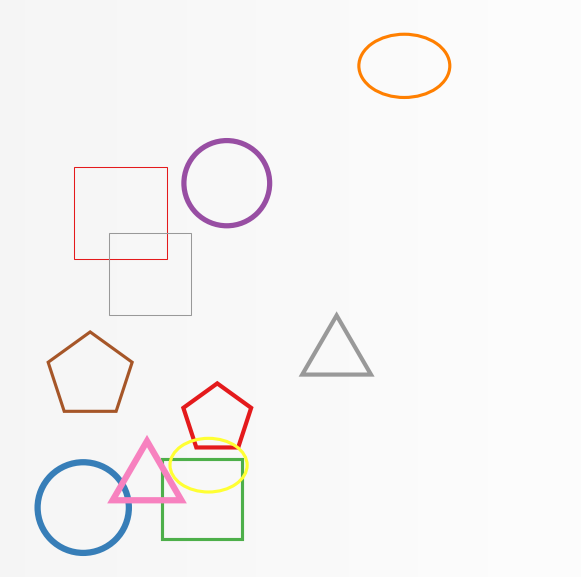[{"shape": "pentagon", "thickness": 2, "radius": 0.31, "center": [0.374, 0.274]}, {"shape": "square", "thickness": 0.5, "radius": 0.4, "center": [0.208, 0.63]}, {"shape": "circle", "thickness": 3, "radius": 0.39, "center": [0.143, 0.12]}, {"shape": "square", "thickness": 1.5, "radius": 0.34, "center": [0.347, 0.135]}, {"shape": "circle", "thickness": 2.5, "radius": 0.37, "center": [0.39, 0.682]}, {"shape": "oval", "thickness": 1.5, "radius": 0.39, "center": [0.696, 0.885]}, {"shape": "oval", "thickness": 1.5, "radius": 0.33, "center": [0.359, 0.194]}, {"shape": "pentagon", "thickness": 1.5, "radius": 0.38, "center": [0.155, 0.348]}, {"shape": "triangle", "thickness": 3, "radius": 0.34, "center": [0.253, 0.167]}, {"shape": "square", "thickness": 0.5, "radius": 0.35, "center": [0.258, 0.525]}, {"shape": "triangle", "thickness": 2, "radius": 0.34, "center": [0.579, 0.385]}]